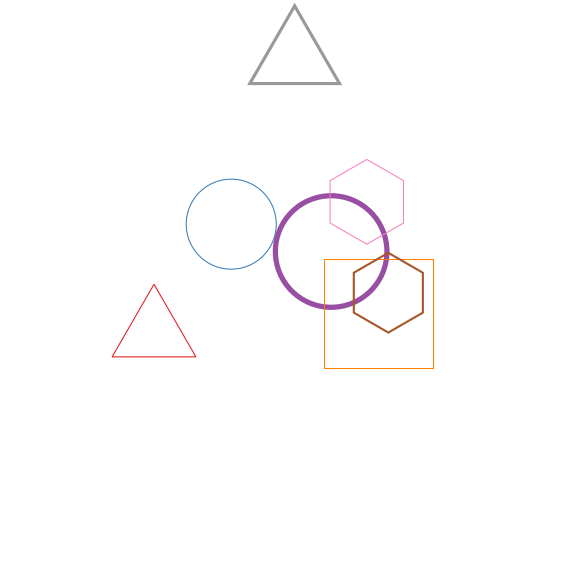[{"shape": "triangle", "thickness": 0.5, "radius": 0.42, "center": [0.267, 0.423]}, {"shape": "circle", "thickness": 0.5, "radius": 0.39, "center": [0.4, 0.611]}, {"shape": "circle", "thickness": 2.5, "radius": 0.48, "center": [0.573, 0.564]}, {"shape": "square", "thickness": 0.5, "radius": 0.47, "center": [0.656, 0.456]}, {"shape": "hexagon", "thickness": 1, "radius": 0.35, "center": [0.672, 0.492]}, {"shape": "hexagon", "thickness": 0.5, "radius": 0.37, "center": [0.635, 0.65]}, {"shape": "triangle", "thickness": 1.5, "radius": 0.45, "center": [0.51, 0.899]}]